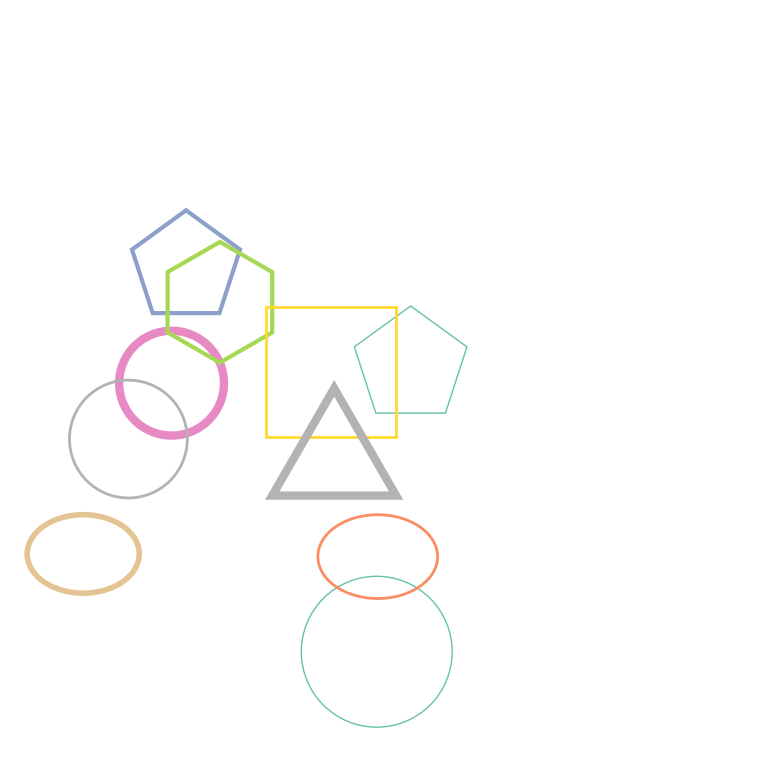[{"shape": "circle", "thickness": 0.5, "radius": 0.49, "center": [0.489, 0.154]}, {"shape": "pentagon", "thickness": 0.5, "radius": 0.38, "center": [0.533, 0.526]}, {"shape": "oval", "thickness": 1, "radius": 0.39, "center": [0.491, 0.277]}, {"shape": "pentagon", "thickness": 1.5, "radius": 0.37, "center": [0.242, 0.653]}, {"shape": "circle", "thickness": 3, "radius": 0.34, "center": [0.223, 0.502]}, {"shape": "hexagon", "thickness": 1.5, "radius": 0.39, "center": [0.286, 0.607]}, {"shape": "square", "thickness": 1, "radius": 0.42, "center": [0.43, 0.517]}, {"shape": "oval", "thickness": 2, "radius": 0.36, "center": [0.108, 0.281]}, {"shape": "circle", "thickness": 1, "radius": 0.38, "center": [0.167, 0.43]}, {"shape": "triangle", "thickness": 3, "radius": 0.46, "center": [0.434, 0.403]}]